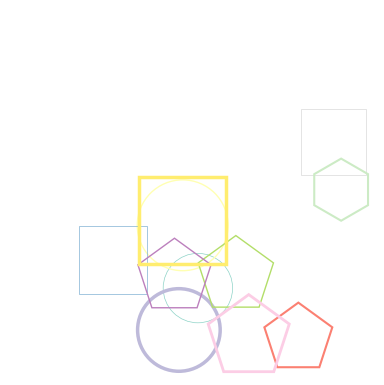[{"shape": "circle", "thickness": 0.5, "radius": 0.45, "center": [0.514, 0.252]}, {"shape": "circle", "thickness": 1, "radius": 0.59, "center": [0.474, 0.415]}, {"shape": "circle", "thickness": 2.5, "radius": 0.54, "center": [0.465, 0.143]}, {"shape": "pentagon", "thickness": 1.5, "radius": 0.46, "center": [0.775, 0.121]}, {"shape": "square", "thickness": 0.5, "radius": 0.44, "center": [0.294, 0.325]}, {"shape": "pentagon", "thickness": 1, "radius": 0.51, "center": [0.613, 0.285]}, {"shape": "pentagon", "thickness": 2, "radius": 0.55, "center": [0.646, 0.124]}, {"shape": "square", "thickness": 0.5, "radius": 0.43, "center": [0.866, 0.632]}, {"shape": "pentagon", "thickness": 1, "radius": 0.5, "center": [0.453, 0.281]}, {"shape": "hexagon", "thickness": 1.5, "radius": 0.4, "center": [0.886, 0.507]}, {"shape": "square", "thickness": 2.5, "radius": 0.56, "center": [0.473, 0.427]}]